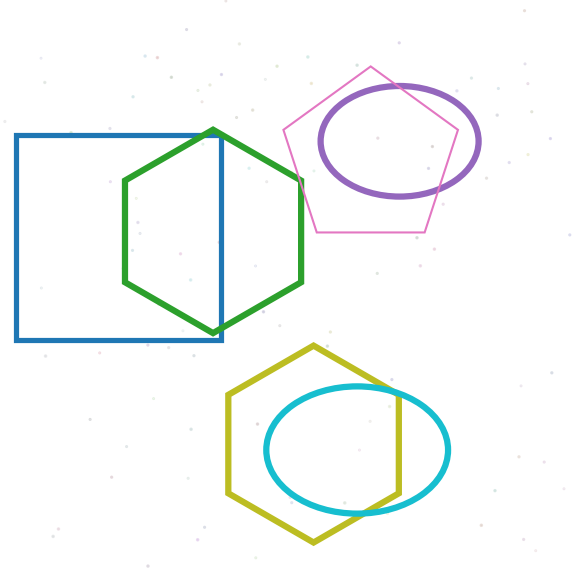[{"shape": "square", "thickness": 2.5, "radius": 0.89, "center": [0.205, 0.588]}, {"shape": "hexagon", "thickness": 3, "radius": 0.88, "center": [0.369, 0.598]}, {"shape": "oval", "thickness": 3, "radius": 0.68, "center": [0.692, 0.754]}, {"shape": "pentagon", "thickness": 1, "radius": 0.79, "center": [0.642, 0.725]}, {"shape": "hexagon", "thickness": 3, "radius": 0.85, "center": [0.543, 0.23]}, {"shape": "oval", "thickness": 3, "radius": 0.79, "center": [0.618, 0.22]}]